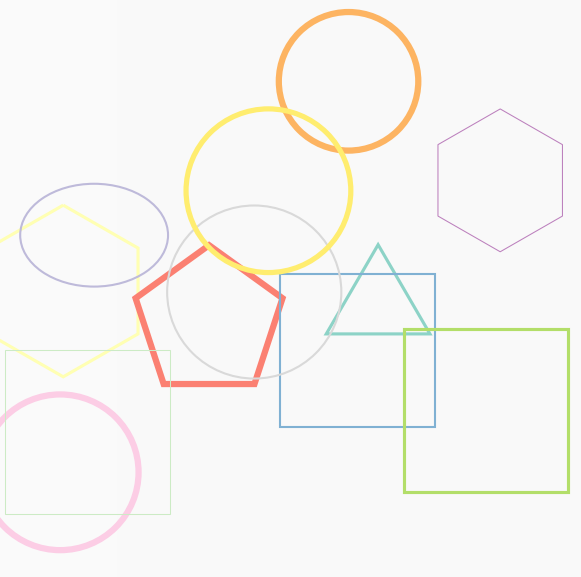[{"shape": "triangle", "thickness": 1.5, "radius": 0.51, "center": [0.651, 0.472]}, {"shape": "hexagon", "thickness": 1.5, "radius": 0.74, "center": [0.109, 0.495]}, {"shape": "oval", "thickness": 1, "radius": 0.64, "center": [0.162, 0.592]}, {"shape": "pentagon", "thickness": 3, "radius": 0.66, "center": [0.36, 0.442]}, {"shape": "square", "thickness": 1, "radius": 0.67, "center": [0.615, 0.392]}, {"shape": "circle", "thickness": 3, "radius": 0.6, "center": [0.6, 0.858]}, {"shape": "square", "thickness": 1.5, "radius": 0.71, "center": [0.836, 0.289]}, {"shape": "circle", "thickness": 3, "radius": 0.67, "center": [0.104, 0.181]}, {"shape": "circle", "thickness": 1, "radius": 0.75, "center": [0.437, 0.493]}, {"shape": "hexagon", "thickness": 0.5, "radius": 0.62, "center": [0.861, 0.687]}, {"shape": "square", "thickness": 0.5, "radius": 0.71, "center": [0.15, 0.251]}, {"shape": "circle", "thickness": 2.5, "radius": 0.71, "center": [0.462, 0.669]}]